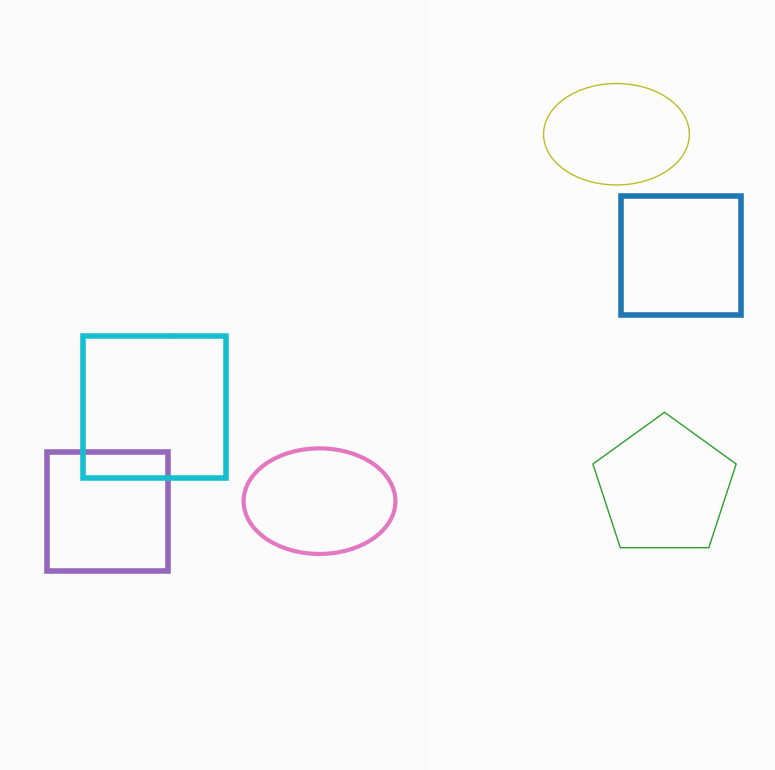[{"shape": "square", "thickness": 2, "radius": 0.39, "center": [0.879, 0.669]}, {"shape": "pentagon", "thickness": 0.5, "radius": 0.49, "center": [0.857, 0.367]}, {"shape": "square", "thickness": 2, "radius": 0.39, "center": [0.139, 0.336]}, {"shape": "oval", "thickness": 1.5, "radius": 0.49, "center": [0.412, 0.349]}, {"shape": "oval", "thickness": 0.5, "radius": 0.47, "center": [0.795, 0.826]}, {"shape": "square", "thickness": 2, "radius": 0.46, "center": [0.199, 0.471]}]